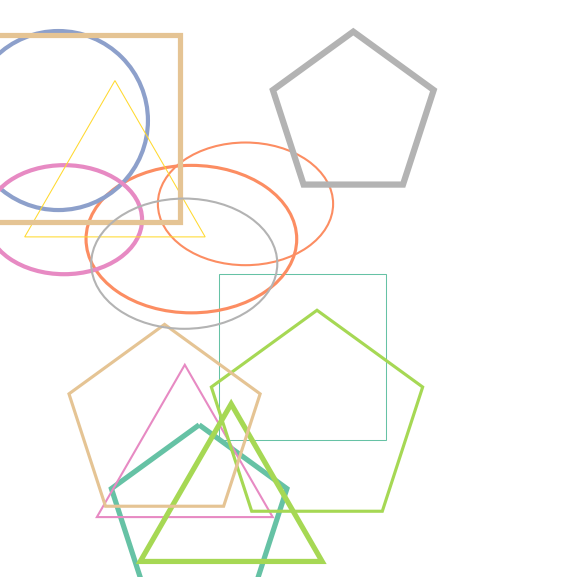[{"shape": "square", "thickness": 0.5, "radius": 0.72, "center": [0.524, 0.381]}, {"shape": "pentagon", "thickness": 2.5, "radius": 0.8, "center": [0.345, 0.104]}, {"shape": "oval", "thickness": 1, "radius": 0.76, "center": [0.425, 0.646]}, {"shape": "oval", "thickness": 1.5, "radius": 0.91, "center": [0.331, 0.585]}, {"shape": "circle", "thickness": 2, "radius": 0.77, "center": [0.101, 0.79]}, {"shape": "triangle", "thickness": 1, "radius": 0.88, "center": [0.32, 0.192]}, {"shape": "oval", "thickness": 2, "radius": 0.67, "center": [0.111, 0.619]}, {"shape": "triangle", "thickness": 2.5, "radius": 0.91, "center": [0.4, 0.118]}, {"shape": "pentagon", "thickness": 1.5, "radius": 0.96, "center": [0.549, 0.27]}, {"shape": "triangle", "thickness": 0.5, "radius": 0.9, "center": [0.199, 0.679]}, {"shape": "square", "thickness": 2.5, "radius": 0.81, "center": [0.15, 0.776]}, {"shape": "pentagon", "thickness": 1.5, "radius": 0.87, "center": [0.285, 0.263]}, {"shape": "oval", "thickness": 1, "radius": 0.81, "center": [0.319, 0.543]}, {"shape": "pentagon", "thickness": 3, "radius": 0.73, "center": [0.612, 0.798]}]